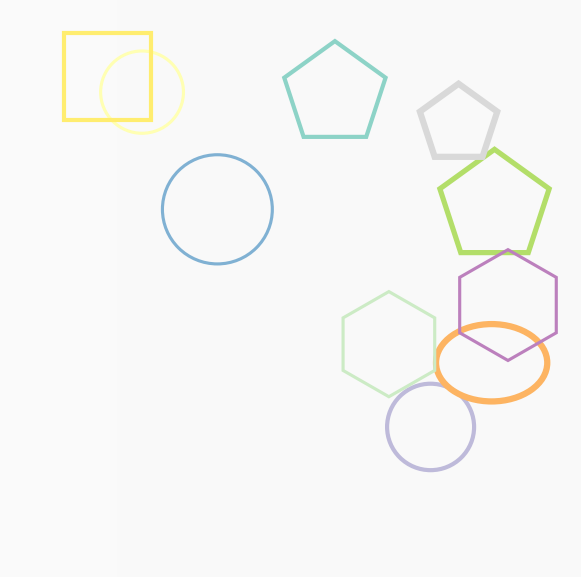[{"shape": "pentagon", "thickness": 2, "radius": 0.46, "center": [0.576, 0.836]}, {"shape": "circle", "thickness": 1.5, "radius": 0.36, "center": [0.244, 0.84]}, {"shape": "circle", "thickness": 2, "radius": 0.37, "center": [0.741, 0.26]}, {"shape": "circle", "thickness": 1.5, "radius": 0.47, "center": [0.374, 0.637]}, {"shape": "oval", "thickness": 3, "radius": 0.48, "center": [0.846, 0.371]}, {"shape": "pentagon", "thickness": 2.5, "radius": 0.49, "center": [0.851, 0.642]}, {"shape": "pentagon", "thickness": 3, "radius": 0.35, "center": [0.789, 0.784]}, {"shape": "hexagon", "thickness": 1.5, "radius": 0.48, "center": [0.874, 0.471]}, {"shape": "hexagon", "thickness": 1.5, "radius": 0.46, "center": [0.669, 0.403]}, {"shape": "square", "thickness": 2, "radius": 0.38, "center": [0.185, 0.867]}]